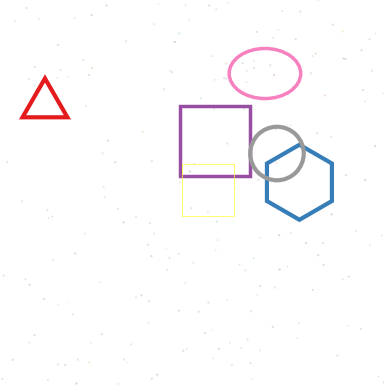[{"shape": "triangle", "thickness": 3, "radius": 0.34, "center": [0.117, 0.729]}, {"shape": "hexagon", "thickness": 3, "radius": 0.49, "center": [0.778, 0.527]}, {"shape": "square", "thickness": 2.5, "radius": 0.46, "center": [0.559, 0.633]}, {"shape": "square", "thickness": 0.5, "radius": 0.33, "center": [0.541, 0.507]}, {"shape": "oval", "thickness": 2.5, "radius": 0.46, "center": [0.688, 0.809]}, {"shape": "circle", "thickness": 3, "radius": 0.35, "center": [0.719, 0.601]}]